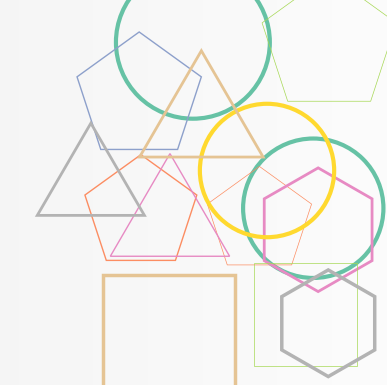[{"shape": "circle", "thickness": 3, "radius": 0.99, "center": [0.498, 0.89]}, {"shape": "circle", "thickness": 3, "radius": 0.91, "center": [0.808, 0.459]}, {"shape": "pentagon", "thickness": 0.5, "radius": 0.71, "center": [0.67, 0.426]}, {"shape": "pentagon", "thickness": 1, "radius": 0.76, "center": [0.364, 0.446]}, {"shape": "pentagon", "thickness": 1, "radius": 0.84, "center": [0.359, 0.748]}, {"shape": "triangle", "thickness": 1, "radius": 0.89, "center": [0.439, 0.423]}, {"shape": "hexagon", "thickness": 2, "radius": 0.8, "center": [0.821, 0.403]}, {"shape": "square", "thickness": 0.5, "radius": 0.67, "center": [0.789, 0.184]}, {"shape": "pentagon", "thickness": 0.5, "radius": 0.91, "center": [0.85, 0.884]}, {"shape": "circle", "thickness": 3, "radius": 0.87, "center": [0.689, 0.557]}, {"shape": "triangle", "thickness": 2, "radius": 0.92, "center": [0.52, 0.684]}, {"shape": "square", "thickness": 2.5, "radius": 0.85, "center": [0.436, 0.115]}, {"shape": "hexagon", "thickness": 2.5, "radius": 0.69, "center": [0.847, 0.16]}, {"shape": "triangle", "thickness": 2, "radius": 0.8, "center": [0.234, 0.52]}]